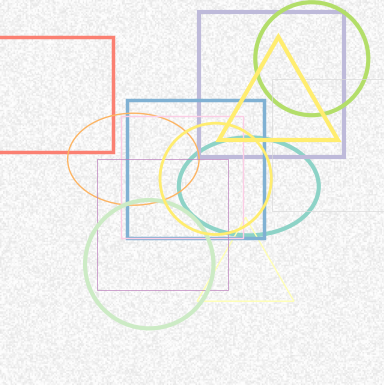[{"shape": "oval", "thickness": 3, "radius": 0.91, "center": [0.646, 0.516]}, {"shape": "triangle", "thickness": 1, "radius": 0.73, "center": [0.638, 0.29]}, {"shape": "square", "thickness": 3, "radius": 0.94, "center": [0.706, 0.781]}, {"shape": "square", "thickness": 2.5, "radius": 0.75, "center": [0.143, 0.755]}, {"shape": "square", "thickness": 2.5, "radius": 0.89, "center": [0.508, 0.561]}, {"shape": "oval", "thickness": 1, "radius": 0.85, "center": [0.346, 0.586]}, {"shape": "circle", "thickness": 3, "radius": 0.73, "center": [0.81, 0.847]}, {"shape": "square", "thickness": 1, "radius": 0.79, "center": [0.472, 0.541]}, {"shape": "square", "thickness": 0.5, "radius": 0.86, "center": [0.878, 0.623]}, {"shape": "square", "thickness": 0.5, "radius": 0.85, "center": [0.423, 0.417]}, {"shape": "circle", "thickness": 3, "radius": 0.83, "center": [0.388, 0.314]}, {"shape": "circle", "thickness": 2, "radius": 0.72, "center": [0.56, 0.535]}, {"shape": "triangle", "thickness": 3, "radius": 0.89, "center": [0.723, 0.726]}]